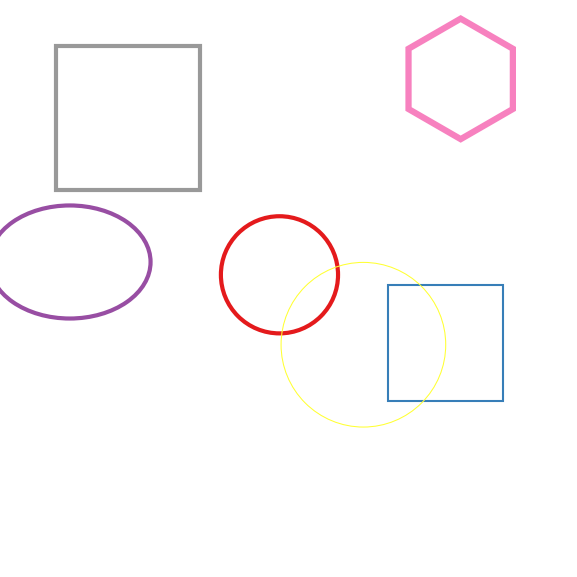[{"shape": "circle", "thickness": 2, "radius": 0.51, "center": [0.484, 0.523]}, {"shape": "square", "thickness": 1, "radius": 0.5, "center": [0.771, 0.405]}, {"shape": "oval", "thickness": 2, "radius": 0.7, "center": [0.121, 0.545]}, {"shape": "circle", "thickness": 0.5, "radius": 0.71, "center": [0.629, 0.402]}, {"shape": "hexagon", "thickness": 3, "radius": 0.52, "center": [0.798, 0.863]}, {"shape": "square", "thickness": 2, "radius": 0.62, "center": [0.221, 0.796]}]